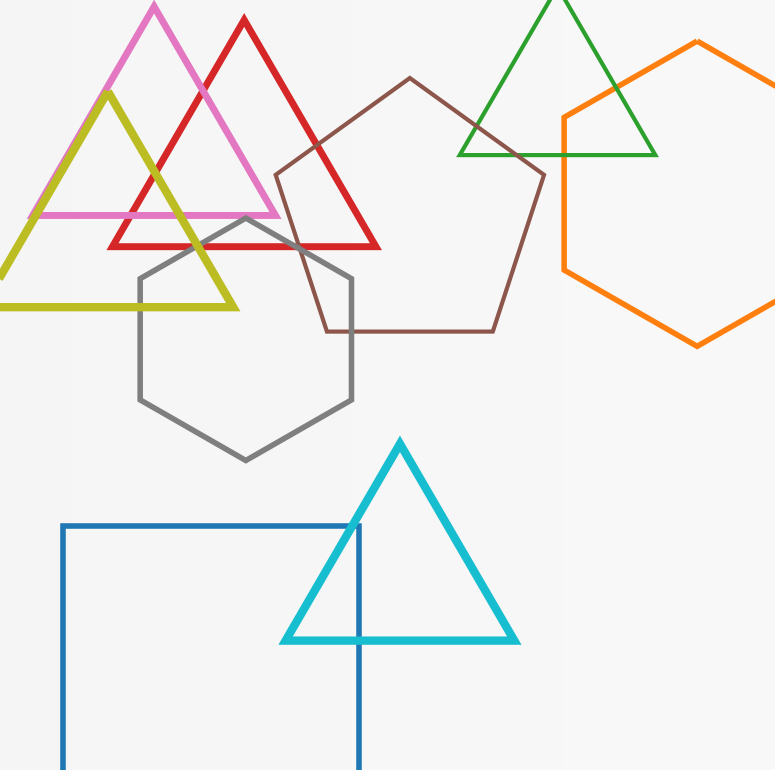[{"shape": "square", "thickness": 2, "radius": 0.95, "center": [0.272, 0.125]}, {"shape": "hexagon", "thickness": 2, "radius": 0.99, "center": [0.9, 0.748]}, {"shape": "triangle", "thickness": 1.5, "radius": 0.73, "center": [0.719, 0.871]}, {"shape": "triangle", "thickness": 2.5, "radius": 0.98, "center": [0.315, 0.778]}, {"shape": "pentagon", "thickness": 1.5, "radius": 0.91, "center": [0.529, 0.717]}, {"shape": "triangle", "thickness": 2.5, "radius": 0.9, "center": [0.199, 0.811]}, {"shape": "hexagon", "thickness": 2, "radius": 0.79, "center": [0.317, 0.559]}, {"shape": "triangle", "thickness": 3, "radius": 0.93, "center": [0.139, 0.694]}, {"shape": "triangle", "thickness": 3, "radius": 0.85, "center": [0.516, 0.253]}]